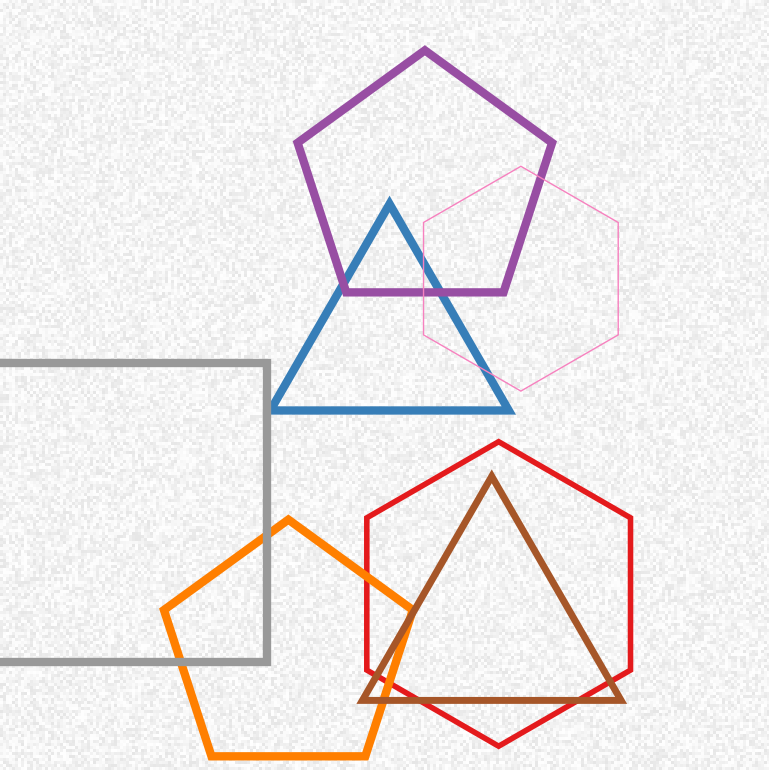[{"shape": "hexagon", "thickness": 2, "radius": 0.99, "center": [0.648, 0.229]}, {"shape": "triangle", "thickness": 3, "radius": 0.89, "center": [0.506, 0.556]}, {"shape": "pentagon", "thickness": 3, "radius": 0.87, "center": [0.552, 0.761]}, {"shape": "pentagon", "thickness": 3, "radius": 0.85, "center": [0.375, 0.155]}, {"shape": "triangle", "thickness": 2.5, "radius": 0.97, "center": [0.639, 0.187]}, {"shape": "hexagon", "thickness": 0.5, "radius": 0.73, "center": [0.676, 0.638]}, {"shape": "square", "thickness": 3, "radius": 0.97, "center": [0.153, 0.335]}]